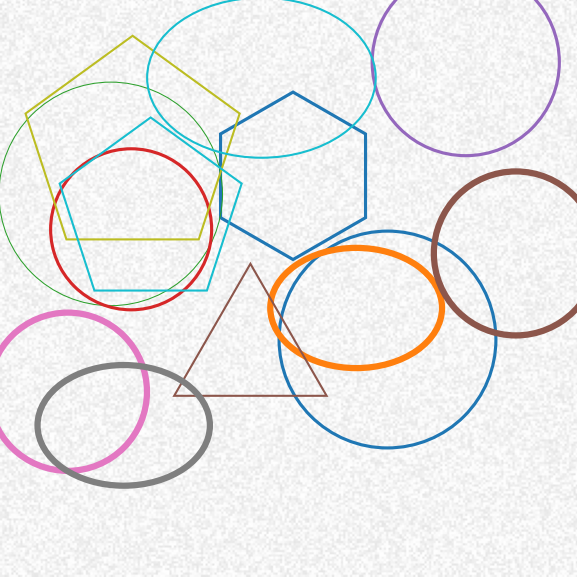[{"shape": "hexagon", "thickness": 1.5, "radius": 0.72, "center": [0.507, 0.695]}, {"shape": "circle", "thickness": 1.5, "radius": 0.94, "center": [0.671, 0.411]}, {"shape": "oval", "thickness": 3, "radius": 0.74, "center": [0.617, 0.466]}, {"shape": "circle", "thickness": 0.5, "radius": 0.97, "center": [0.192, 0.663]}, {"shape": "circle", "thickness": 1.5, "radius": 0.7, "center": [0.227, 0.602]}, {"shape": "circle", "thickness": 1.5, "radius": 0.81, "center": [0.806, 0.892]}, {"shape": "triangle", "thickness": 1, "radius": 0.76, "center": [0.434, 0.39]}, {"shape": "circle", "thickness": 3, "radius": 0.71, "center": [0.893, 0.56]}, {"shape": "circle", "thickness": 3, "radius": 0.69, "center": [0.117, 0.321]}, {"shape": "oval", "thickness": 3, "radius": 0.75, "center": [0.214, 0.263]}, {"shape": "pentagon", "thickness": 1, "radius": 0.97, "center": [0.23, 0.742]}, {"shape": "pentagon", "thickness": 1, "radius": 0.83, "center": [0.261, 0.63]}, {"shape": "oval", "thickness": 1, "radius": 0.99, "center": [0.453, 0.865]}]